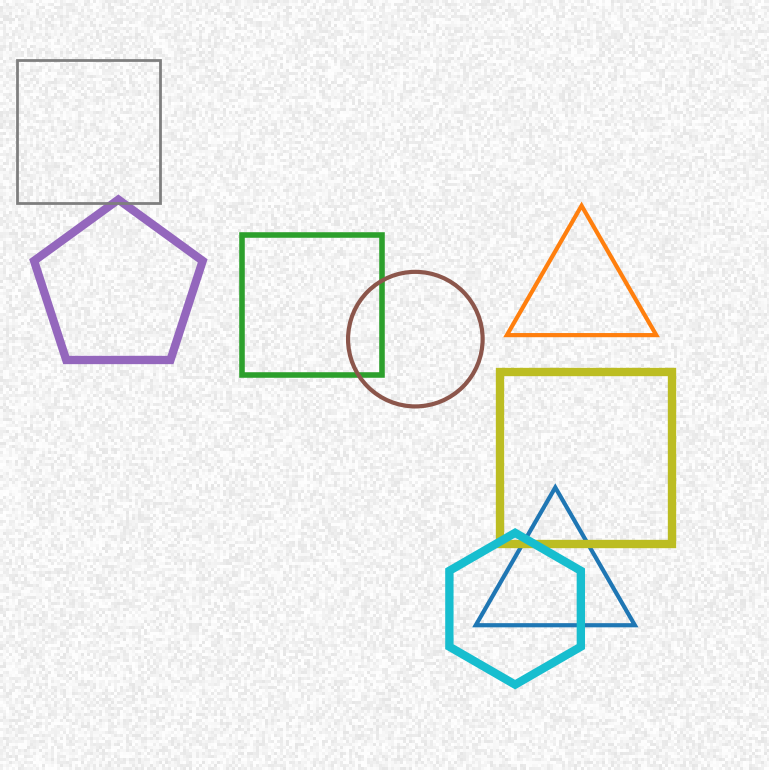[{"shape": "triangle", "thickness": 1.5, "radius": 0.6, "center": [0.721, 0.248]}, {"shape": "triangle", "thickness": 1.5, "radius": 0.56, "center": [0.755, 0.621]}, {"shape": "square", "thickness": 2, "radius": 0.45, "center": [0.405, 0.604]}, {"shape": "pentagon", "thickness": 3, "radius": 0.58, "center": [0.154, 0.626]}, {"shape": "circle", "thickness": 1.5, "radius": 0.44, "center": [0.539, 0.56]}, {"shape": "square", "thickness": 1, "radius": 0.46, "center": [0.115, 0.83]}, {"shape": "square", "thickness": 3, "radius": 0.56, "center": [0.761, 0.405]}, {"shape": "hexagon", "thickness": 3, "radius": 0.49, "center": [0.669, 0.209]}]